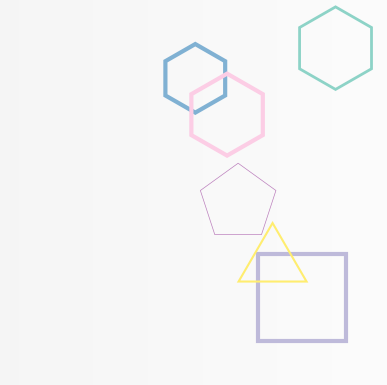[{"shape": "hexagon", "thickness": 2, "radius": 0.54, "center": [0.866, 0.875]}, {"shape": "square", "thickness": 3, "radius": 0.56, "center": [0.779, 0.228]}, {"shape": "hexagon", "thickness": 3, "radius": 0.45, "center": [0.504, 0.797]}, {"shape": "hexagon", "thickness": 3, "radius": 0.53, "center": [0.586, 0.702]}, {"shape": "pentagon", "thickness": 0.5, "radius": 0.51, "center": [0.615, 0.474]}, {"shape": "triangle", "thickness": 1.5, "radius": 0.51, "center": [0.703, 0.319]}]